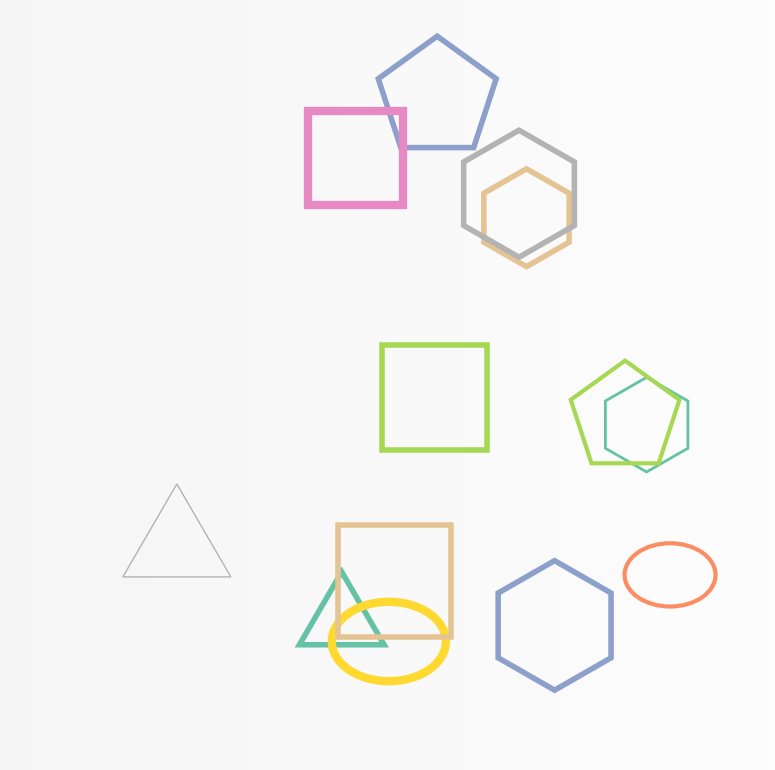[{"shape": "triangle", "thickness": 2, "radius": 0.32, "center": [0.441, 0.194]}, {"shape": "hexagon", "thickness": 1, "radius": 0.31, "center": [0.834, 0.449]}, {"shape": "oval", "thickness": 1.5, "radius": 0.29, "center": [0.865, 0.253]}, {"shape": "hexagon", "thickness": 2, "radius": 0.42, "center": [0.716, 0.188]}, {"shape": "pentagon", "thickness": 2, "radius": 0.4, "center": [0.564, 0.873]}, {"shape": "square", "thickness": 3, "radius": 0.3, "center": [0.459, 0.795]}, {"shape": "pentagon", "thickness": 1.5, "radius": 0.37, "center": [0.807, 0.458]}, {"shape": "square", "thickness": 2, "radius": 0.34, "center": [0.561, 0.484]}, {"shape": "oval", "thickness": 3, "radius": 0.37, "center": [0.502, 0.167]}, {"shape": "square", "thickness": 2, "radius": 0.36, "center": [0.51, 0.246]}, {"shape": "hexagon", "thickness": 2, "radius": 0.32, "center": [0.679, 0.717]}, {"shape": "hexagon", "thickness": 2, "radius": 0.41, "center": [0.67, 0.748]}, {"shape": "triangle", "thickness": 0.5, "radius": 0.4, "center": [0.228, 0.291]}]